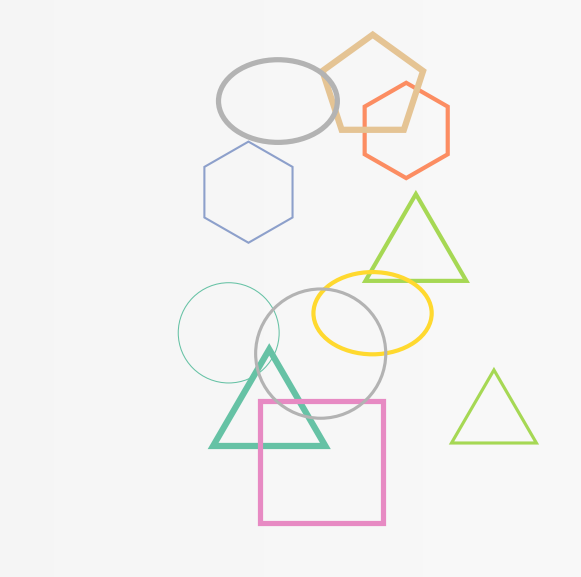[{"shape": "triangle", "thickness": 3, "radius": 0.56, "center": [0.463, 0.283]}, {"shape": "circle", "thickness": 0.5, "radius": 0.43, "center": [0.393, 0.423]}, {"shape": "hexagon", "thickness": 2, "radius": 0.41, "center": [0.699, 0.773]}, {"shape": "hexagon", "thickness": 1, "radius": 0.44, "center": [0.427, 0.666]}, {"shape": "square", "thickness": 2.5, "radius": 0.53, "center": [0.553, 0.199]}, {"shape": "triangle", "thickness": 1.5, "radius": 0.42, "center": [0.85, 0.274]}, {"shape": "triangle", "thickness": 2, "radius": 0.5, "center": [0.715, 0.563]}, {"shape": "oval", "thickness": 2, "radius": 0.51, "center": [0.641, 0.457]}, {"shape": "pentagon", "thickness": 3, "radius": 0.46, "center": [0.641, 0.848]}, {"shape": "circle", "thickness": 1.5, "radius": 0.56, "center": [0.552, 0.387]}, {"shape": "oval", "thickness": 2.5, "radius": 0.51, "center": [0.478, 0.824]}]